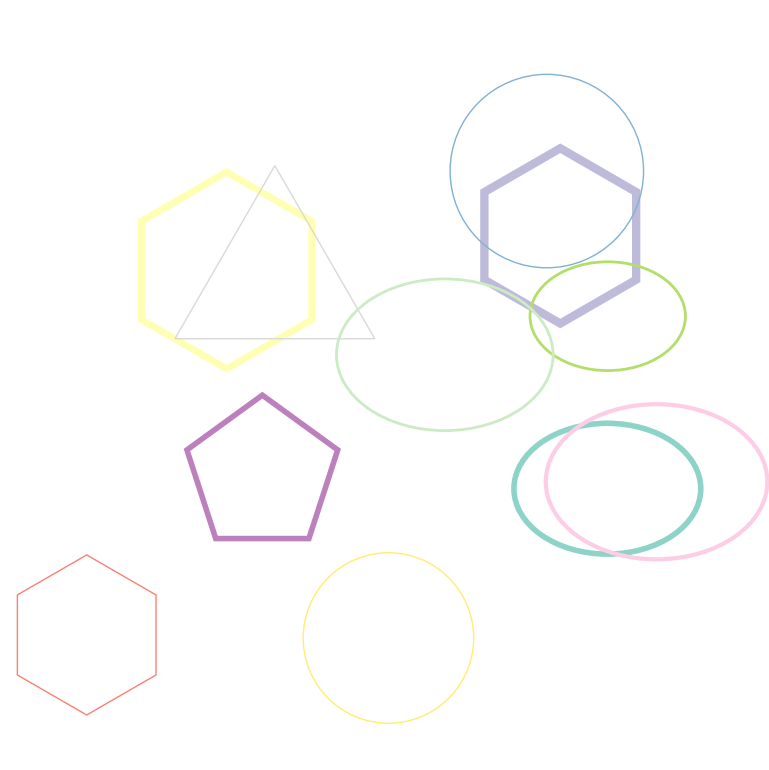[{"shape": "oval", "thickness": 2, "radius": 0.61, "center": [0.789, 0.365]}, {"shape": "hexagon", "thickness": 2.5, "radius": 0.64, "center": [0.294, 0.649]}, {"shape": "hexagon", "thickness": 3, "radius": 0.57, "center": [0.728, 0.694]}, {"shape": "hexagon", "thickness": 0.5, "radius": 0.52, "center": [0.113, 0.175]}, {"shape": "circle", "thickness": 0.5, "radius": 0.63, "center": [0.71, 0.778]}, {"shape": "oval", "thickness": 1, "radius": 0.5, "center": [0.789, 0.589]}, {"shape": "oval", "thickness": 1.5, "radius": 0.72, "center": [0.853, 0.374]}, {"shape": "triangle", "thickness": 0.5, "radius": 0.75, "center": [0.357, 0.635]}, {"shape": "pentagon", "thickness": 2, "radius": 0.51, "center": [0.341, 0.384]}, {"shape": "oval", "thickness": 1, "radius": 0.7, "center": [0.578, 0.539]}, {"shape": "circle", "thickness": 0.5, "radius": 0.55, "center": [0.504, 0.171]}]